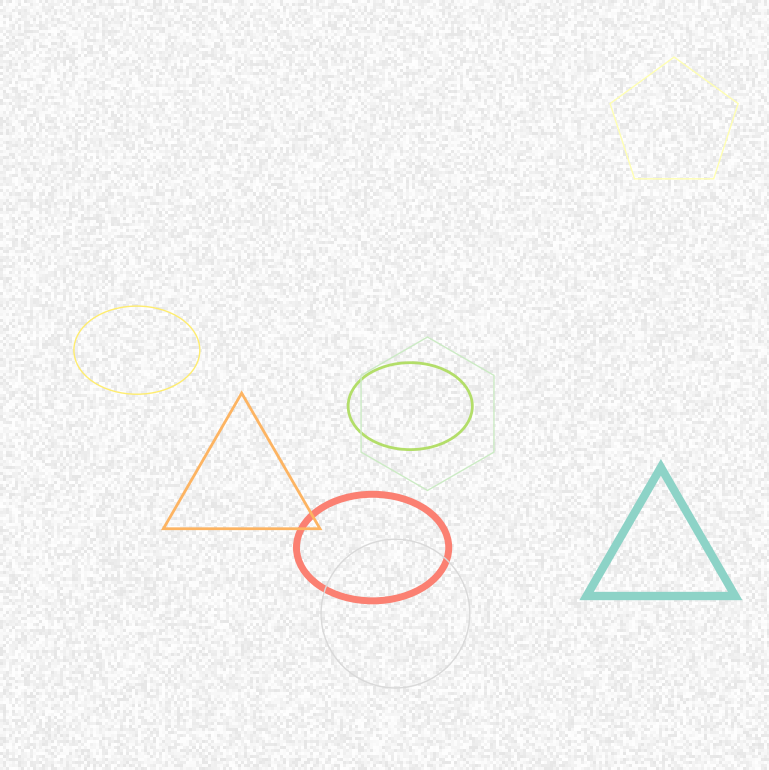[{"shape": "triangle", "thickness": 3, "radius": 0.56, "center": [0.858, 0.282]}, {"shape": "pentagon", "thickness": 0.5, "radius": 0.44, "center": [0.875, 0.838]}, {"shape": "oval", "thickness": 2.5, "radius": 0.49, "center": [0.484, 0.289]}, {"shape": "triangle", "thickness": 1, "radius": 0.59, "center": [0.314, 0.372]}, {"shape": "oval", "thickness": 1, "radius": 0.4, "center": [0.533, 0.473]}, {"shape": "circle", "thickness": 0.5, "radius": 0.48, "center": [0.514, 0.203]}, {"shape": "hexagon", "thickness": 0.5, "radius": 0.5, "center": [0.555, 0.463]}, {"shape": "oval", "thickness": 0.5, "radius": 0.41, "center": [0.178, 0.545]}]